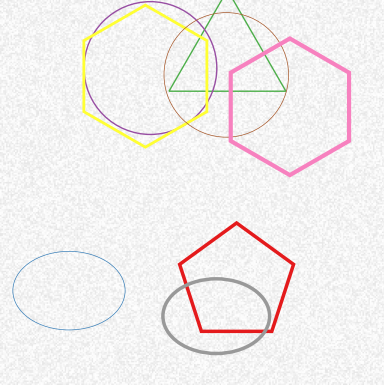[{"shape": "pentagon", "thickness": 2.5, "radius": 0.78, "center": [0.615, 0.265]}, {"shape": "oval", "thickness": 0.5, "radius": 0.73, "center": [0.179, 0.245]}, {"shape": "triangle", "thickness": 1, "radius": 0.88, "center": [0.591, 0.851]}, {"shape": "circle", "thickness": 1, "radius": 0.86, "center": [0.391, 0.823]}, {"shape": "hexagon", "thickness": 2, "radius": 0.92, "center": [0.378, 0.802]}, {"shape": "circle", "thickness": 0.5, "radius": 0.81, "center": [0.588, 0.805]}, {"shape": "hexagon", "thickness": 3, "radius": 0.89, "center": [0.753, 0.723]}, {"shape": "oval", "thickness": 2.5, "radius": 0.69, "center": [0.562, 0.179]}]